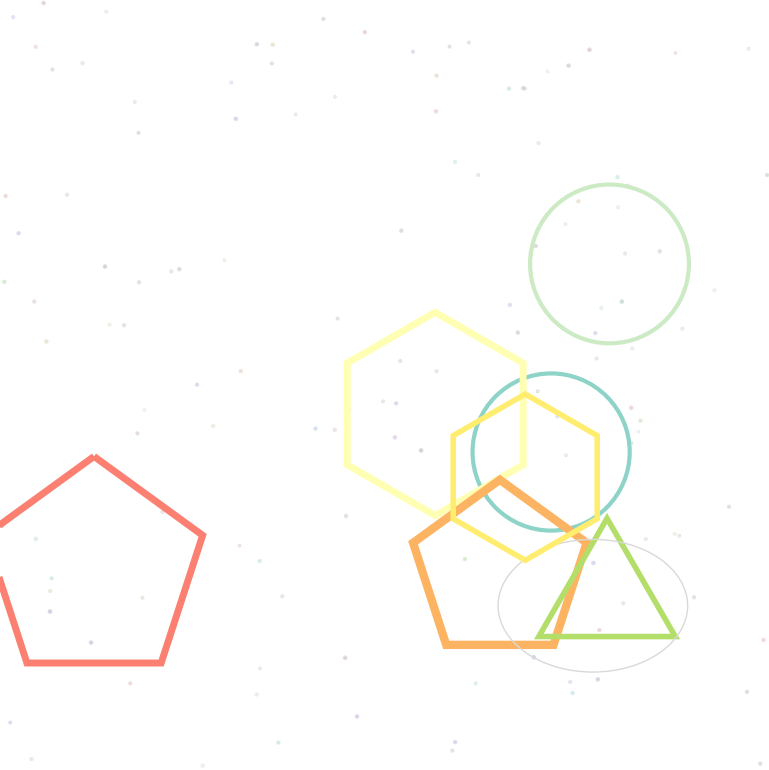[{"shape": "circle", "thickness": 1.5, "radius": 0.51, "center": [0.716, 0.413]}, {"shape": "hexagon", "thickness": 2.5, "radius": 0.66, "center": [0.565, 0.462]}, {"shape": "pentagon", "thickness": 2.5, "radius": 0.74, "center": [0.122, 0.259]}, {"shape": "pentagon", "thickness": 3, "radius": 0.59, "center": [0.649, 0.258]}, {"shape": "triangle", "thickness": 2, "radius": 0.51, "center": [0.788, 0.224]}, {"shape": "oval", "thickness": 0.5, "radius": 0.62, "center": [0.77, 0.213]}, {"shape": "circle", "thickness": 1.5, "radius": 0.52, "center": [0.792, 0.657]}, {"shape": "hexagon", "thickness": 2, "radius": 0.54, "center": [0.682, 0.38]}]